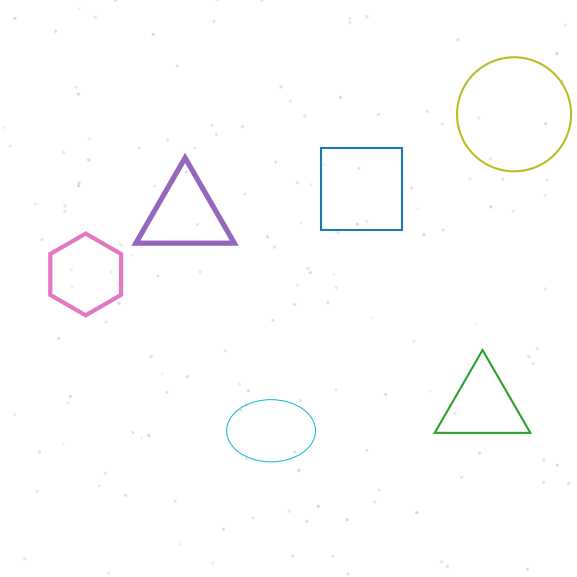[{"shape": "square", "thickness": 1, "radius": 0.35, "center": [0.626, 0.672]}, {"shape": "triangle", "thickness": 1, "radius": 0.48, "center": [0.836, 0.297]}, {"shape": "triangle", "thickness": 2.5, "radius": 0.49, "center": [0.32, 0.627]}, {"shape": "hexagon", "thickness": 2, "radius": 0.35, "center": [0.148, 0.524]}, {"shape": "circle", "thickness": 1, "radius": 0.49, "center": [0.89, 0.801]}, {"shape": "oval", "thickness": 0.5, "radius": 0.38, "center": [0.469, 0.253]}]